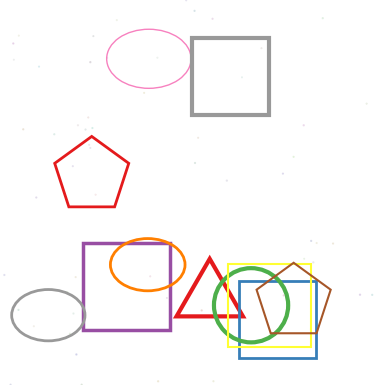[{"shape": "triangle", "thickness": 3, "radius": 0.5, "center": [0.545, 0.228]}, {"shape": "pentagon", "thickness": 2, "radius": 0.51, "center": [0.238, 0.545]}, {"shape": "square", "thickness": 2, "radius": 0.5, "center": [0.72, 0.171]}, {"shape": "circle", "thickness": 3, "radius": 0.48, "center": [0.652, 0.207]}, {"shape": "square", "thickness": 2.5, "radius": 0.56, "center": [0.329, 0.256]}, {"shape": "oval", "thickness": 2, "radius": 0.48, "center": [0.384, 0.313]}, {"shape": "square", "thickness": 1.5, "radius": 0.54, "center": [0.699, 0.207]}, {"shape": "pentagon", "thickness": 1.5, "radius": 0.51, "center": [0.763, 0.216]}, {"shape": "oval", "thickness": 1, "radius": 0.55, "center": [0.387, 0.847]}, {"shape": "square", "thickness": 3, "radius": 0.5, "center": [0.599, 0.801]}, {"shape": "oval", "thickness": 2, "radius": 0.48, "center": [0.126, 0.181]}]